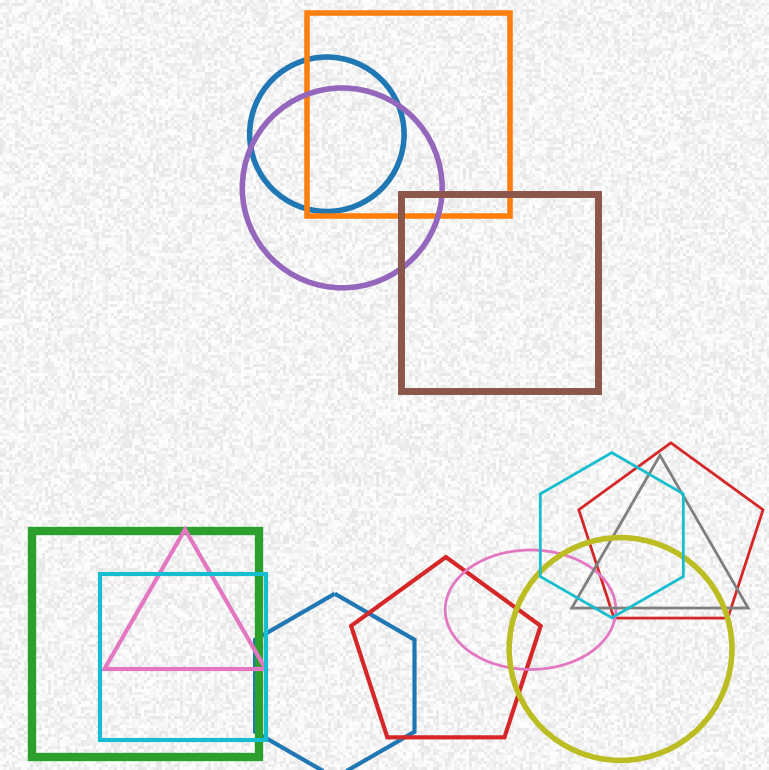[{"shape": "circle", "thickness": 2, "radius": 0.5, "center": [0.424, 0.826]}, {"shape": "hexagon", "thickness": 1.5, "radius": 0.6, "center": [0.435, 0.109]}, {"shape": "square", "thickness": 2, "radius": 0.66, "center": [0.53, 0.851]}, {"shape": "square", "thickness": 3, "radius": 0.73, "center": [0.189, 0.164]}, {"shape": "pentagon", "thickness": 1, "radius": 0.63, "center": [0.871, 0.299]}, {"shape": "pentagon", "thickness": 1.5, "radius": 0.65, "center": [0.579, 0.147]}, {"shape": "circle", "thickness": 2, "radius": 0.65, "center": [0.444, 0.756]}, {"shape": "square", "thickness": 2.5, "radius": 0.64, "center": [0.648, 0.62]}, {"shape": "oval", "thickness": 1, "radius": 0.55, "center": [0.689, 0.208]}, {"shape": "triangle", "thickness": 1.5, "radius": 0.6, "center": [0.24, 0.192]}, {"shape": "triangle", "thickness": 1, "radius": 0.66, "center": [0.857, 0.276]}, {"shape": "circle", "thickness": 2, "radius": 0.72, "center": [0.806, 0.157]}, {"shape": "square", "thickness": 1.5, "radius": 0.54, "center": [0.237, 0.147]}, {"shape": "hexagon", "thickness": 1, "radius": 0.54, "center": [0.795, 0.305]}]